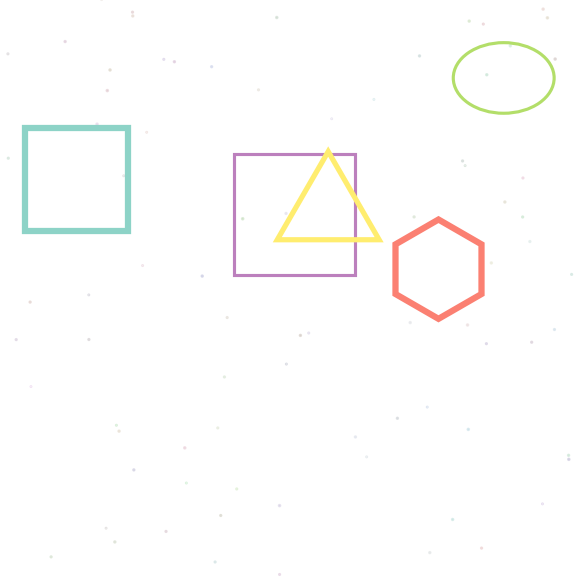[{"shape": "square", "thickness": 3, "radius": 0.44, "center": [0.133, 0.688]}, {"shape": "hexagon", "thickness": 3, "radius": 0.43, "center": [0.759, 0.533]}, {"shape": "oval", "thickness": 1.5, "radius": 0.44, "center": [0.872, 0.864]}, {"shape": "square", "thickness": 1.5, "radius": 0.52, "center": [0.51, 0.628]}, {"shape": "triangle", "thickness": 2.5, "radius": 0.51, "center": [0.568, 0.635]}]